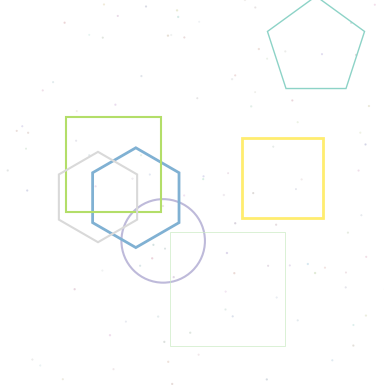[{"shape": "pentagon", "thickness": 1, "radius": 0.66, "center": [0.821, 0.877]}, {"shape": "circle", "thickness": 1.5, "radius": 0.54, "center": [0.424, 0.374]}, {"shape": "hexagon", "thickness": 2, "radius": 0.65, "center": [0.353, 0.487]}, {"shape": "square", "thickness": 1.5, "radius": 0.62, "center": [0.295, 0.574]}, {"shape": "hexagon", "thickness": 1.5, "radius": 0.59, "center": [0.255, 0.488]}, {"shape": "square", "thickness": 0.5, "radius": 0.75, "center": [0.591, 0.249]}, {"shape": "square", "thickness": 2, "radius": 0.52, "center": [0.733, 0.538]}]